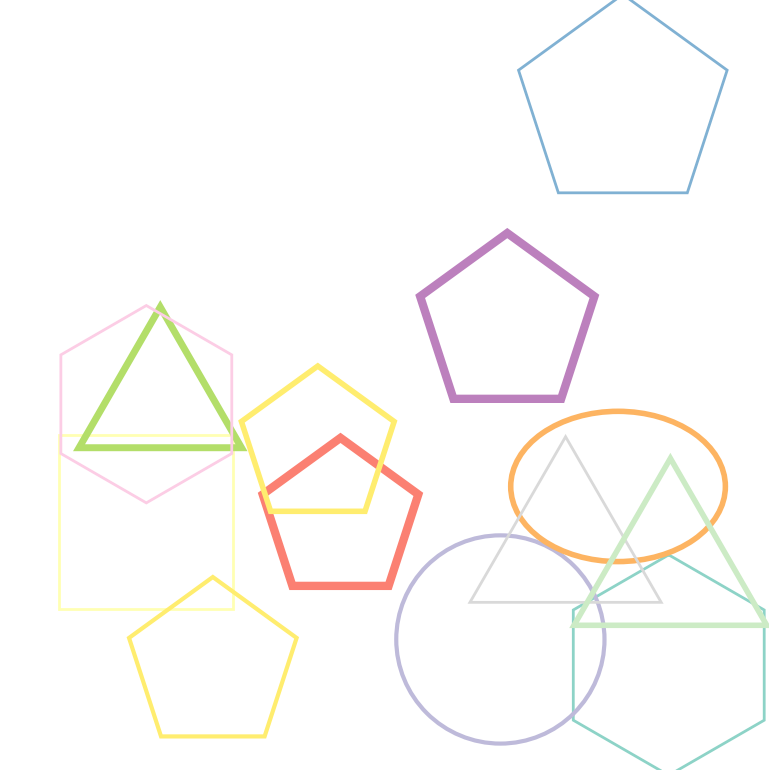[{"shape": "hexagon", "thickness": 1, "radius": 0.72, "center": [0.869, 0.136]}, {"shape": "square", "thickness": 1, "radius": 0.57, "center": [0.19, 0.322]}, {"shape": "circle", "thickness": 1.5, "radius": 0.68, "center": [0.65, 0.17]}, {"shape": "pentagon", "thickness": 3, "radius": 0.53, "center": [0.442, 0.325]}, {"shape": "pentagon", "thickness": 1, "radius": 0.71, "center": [0.809, 0.865]}, {"shape": "oval", "thickness": 2, "radius": 0.7, "center": [0.803, 0.368]}, {"shape": "triangle", "thickness": 2.5, "radius": 0.61, "center": [0.208, 0.479]}, {"shape": "hexagon", "thickness": 1, "radius": 0.64, "center": [0.19, 0.475]}, {"shape": "triangle", "thickness": 1, "radius": 0.72, "center": [0.735, 0.289]}, {"shape": "pentagon", "thickness": 3, "radius": 0.59, "center": [0.659, 0.578]}, {"shape": "triangle", "thickness": 2, "radius": 0.72, "center": [0.871, 0.26]}, {"shape": "pentagon", "thickness": 2, "radius": 0.52, "center": [0.413, 0.42]}, {"shape": "pentagon", "thickness": 1.5, "radius": 0.57, "center": [0.276, 0.136]}]